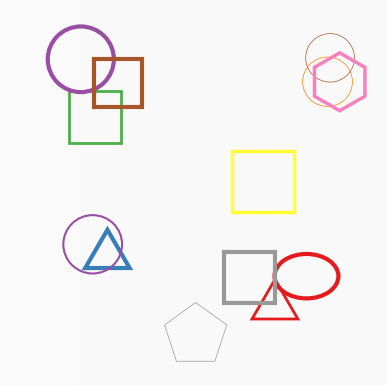[{"shape": "oval", "thickness": 3, "radius": 0.41, "center": [0.791, 0.283]}, {"shape": "triangle", "thickness": 2, "radius": 0.34, "center": [0.71, 0.206]}, {"shape": "triangle", "thickness": 3, "radius": 0.33, "center": [0.277, 0.337]}, {"shape": "square", "thickness": 2, "radius": 0.34, "center": [0.245, 0.697]}, {"shape": "circle", "thickness": 3, "radius": 0.43, "center": [0.209, 0.846]}, {"shape": "circle", "thickness": 1.5, "radius": 0.38, "center": [0.239, 0.365]}, {"shape": "circle", "thickness": 0.5, "radius": 0.32, "center": [0.845, 0.788]}, {"shape": "square", "thickness": 2.5, "radius": 0.4, "center": [0.678, 0.528]}, {"shape": "square", "thickness": 3, "radius": 0.31, "center": [0.305, 0.784]}, {"shape": "circle", "thickness": 0.5, "radius": 0.31, "center": [0.852, 0.85]}, {"shape": "hexagon", "thickness": 2.5, "radius": 0.38, "center": [0.877, 0.788]}, {"shape": "pentagon", "thickness": 0.5, "radius": 0.42, "center": [0.505, 0.13]}, {"shape": "square", "thickness": 3, "radius": 0.33, "center": [0.645, 0.279]}]